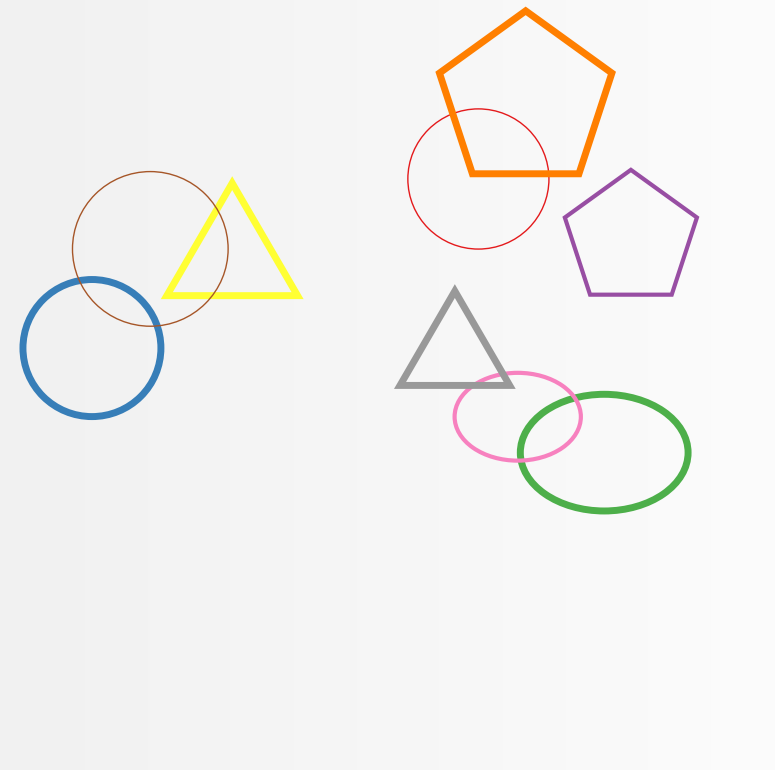[{"shape": "circle", "thickness": 0.5, "radius": 0.46, "center": [0.617, 0.768]}, {"shape": "circle", "thickness": 2.5, "radius": 0.45, "center": [0.119, 0.548]}, {"shape": "oval", "thickness": 2.5, "radius": 0.54, "center": [0.78, 0.412]}, {"shape": "pentagon", "thickness": 1.5, "radius": 0.45, "center": [0.814, 0.69]}, {"shape": "pentagon", "thickness": 2.5, "radius": 0.58, "center": [0.678, 0.869]}, {"shape": "triangle", "thickness": 2.5, "radius": 0.49, "center": [0.3, 0.665]}, {"shape": "circle", "thickness": 0.5, "radius": 0.5, "center": [0.194, 0.677]}, {"shape": "oval", "thickness": 1.5, "radius": 0.41, "center": [0.668, 0.459]}, {"shape": "triangle", "thickness": 2.5, "radius": 0.41, "center": [0.587, 0.54]}]